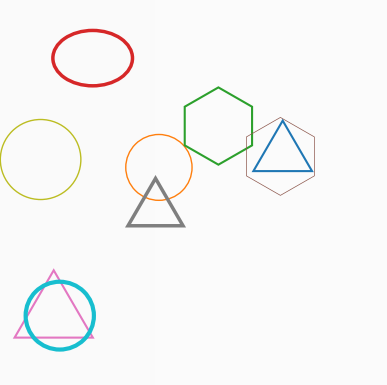[{"shape": "triangle", "thickness": 1.5, "radius": 0.44, "center": [0.73, 0.599]}, {"shape": "circle", "thickness": 1, "radius": 0.43, "center": [0.41, 0.565]}, {"shape": "hexagon", "thickness": 1.5, "radius": 0.5, "center": [0.564, 0.673]}, {"shape": "oval", "thickness": 2.5, "radius": 0.51, "center": [0.239, 0.849]}, {"shape": "hexagon", "thickness": 0.5, "radius": 0.51, "center": [0.724, 0.594]}, {"shape": "triangle", "thickness": 1.5, "radius": 0.58, "center": [0.139, 0.181]}, {"shape": "triangle", "thickness": 2.5, "radius": 0.41, "center": [0.401, 0.455]}, {"shape": "circle", "thickness": 1, "radius": 0.52, "center": [0.105, 0.586]}, {"shape": "circle", "thickness": 3, "radius": 0.44, "center": [0.154, 0.18]}]